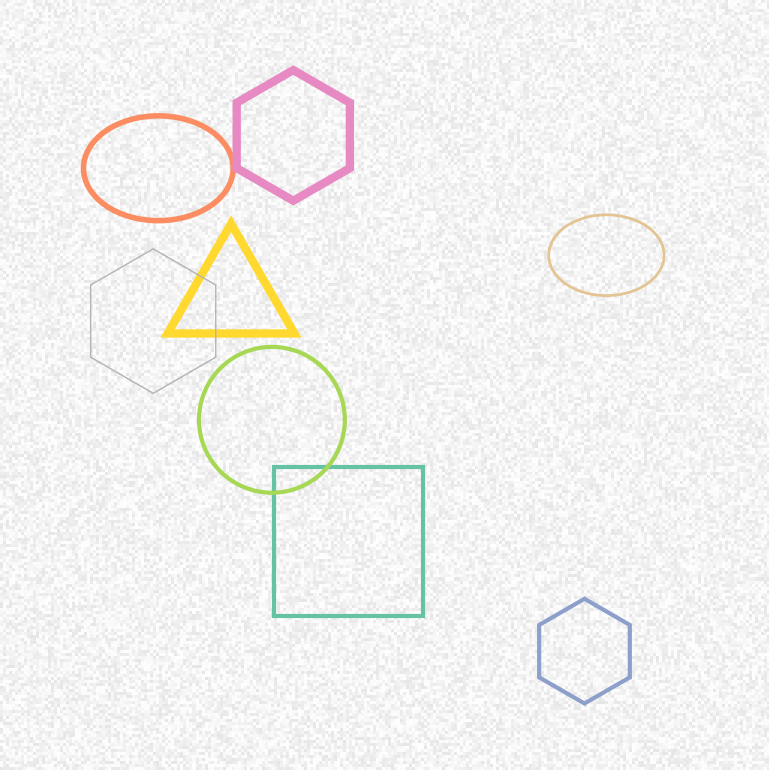[{"shape": "square", "thickness": 1.5, "radius": 0.48, "center": [0.453, 0.296]}, {"shape": "oval", "thickness": 2, "radius": 0.49, "center": [0.206, 0.781]}, {"shape": "hexagon", "thickness": 1.5, "radius": 0.34, "center": [0.759, 0.154]}, {"shape": "hexagon", "thickness": 3, "radius": 0.42, "center": [0.381, 0.824]}, {"shape": "circle", "thickness": 1.5, "radius": 0.47, "center": [0.353, 0.455]}, {"shape": "triangle", "thickness": 3, "radius": 0.48, "center": [0.3, 0.614]}, {"shape": "oval", "thickness": 1, "radius": 0.37, "center": [0.788, 0.669]}, {"shape": "hexagon", "thickness": 0.5, "radius": 0.47, "center": [0.199, 0.583]}]